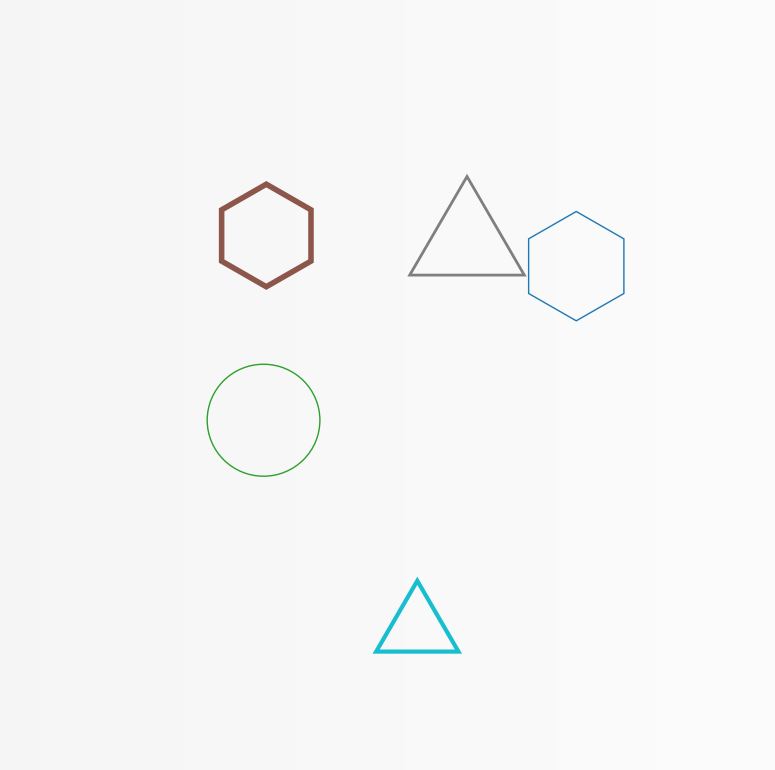[{"shape": "hexagon", "thickness": 0.5, "radius": 0.35, "center": [0.744, 0.654]}, {"shape": "circle", "thickness": 0.5, "radius": 0.36, "center": [0.34, 0.454]}, {"shape": "hexagon", "thickness": 2, "radius": 0.33, "center": [0.344, 0.694]}, {"shape": "triangle", "thickness": 1, "radius": 0.43, "center": [0.603, 0.685]}, {"shape": "triangle", "thickness": 1.5, "radius": 0.31, "center": [0.538, 0.184]}]